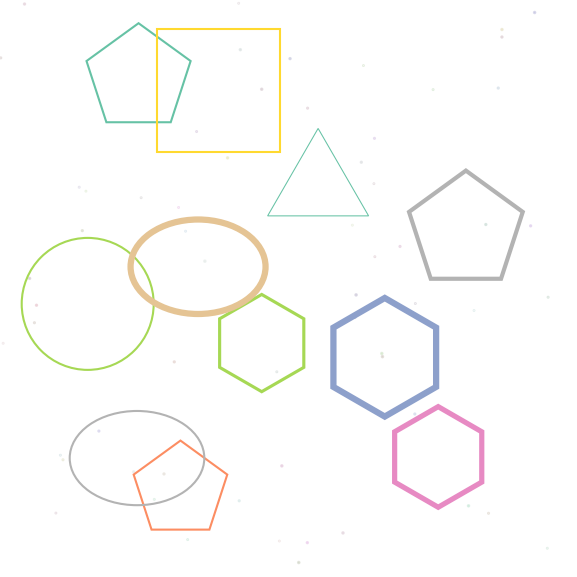[{"shape": "triangle", "thickness": 0.5, "radius": 0.5, "center": [0.551, 0.676]}, {"shape": "pentagon", "thickness": 1, "radius": 0.47, "center": [0.24, 0.864]}, {"shape": "pentagon", "thickness": 1, "radius": 0.43, "center": [0.313, 0.151]}, {"shape": "hexagon", "thickness": 3, "radius": 0.51, "center": [0.666, 0.38]}, {"shape": "hexagon", "thickness": 2.5, "radius": 0.44, "center": [0.759, 0.208]}, {"shape": "circle", "thickness": 1, "radius": 0.57, "center": [0.152, 0.473]}, {"shape": "hexagon", "thickness": 1.5, "radius": 0.42, "center": [0.453, 0.405]}, {"shape": "square", "thickness": 1, "radius": 0.53, "center": [0.378, 0.843]}, {"shape": "oval", "thickness": 3, "radius": 0.58, "center": [0.343, 0.537]}, {"shape": "pentagon", "thickness": 2, "radius": 0.52, "center": [0.807, 0.6]}, {"shape": "oval", "thickness": 1, "radius": 0.58, "center": [0.237, 0.206]}]